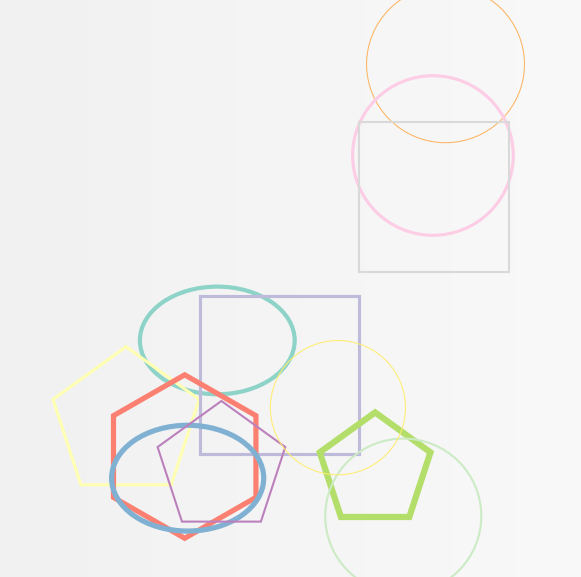[{"shape": "oval", "thickness": 2, "radius": 0.67, "center": [0.374, 0.41]}, {"shape": "pentagon", "thickness": 1.5, "radius": 0.66, "center": [0.217, 0.267]}, {"shape": "square", "thickness": 1.5, "radius": 0.68, "center": [0.48, 0.35]}, {"shape": "hexagon", "thickness": 2.5, "radius": 0.71, "center": [0.318, 0.209]}, {"shape": "oval", "thickness": 2.5, "radius": 0.65, "center": [0.323, 0.171]}, {"shape": "circle", "thickness": 0.5, "radius": 0.68, "center": [0.766, 0.888]}, {"shape": "pentagon", "thickness": 3, "radius": 0.5, "center": [0.645, 0.185]}, {"shape": "circle", "thickness": 1.5, "radius": 0.69, "center": [0.745, 0.73]}, {"shape": "square", "thickness": 1, "radius": 0.65, "center": [0.746, 0.658]}, {"shape": "pentagon", "thickness": 1, "radius": 0.58, "center": [0.381, 0.189]}, {"shape": "circle", "thickness": 1, "radius": 0.67, "center": [0.694, 0.105]}, {"shape": "circle", "thickness": 0.5, "radius": 0.58, "center": [0.581, 0.293]}]